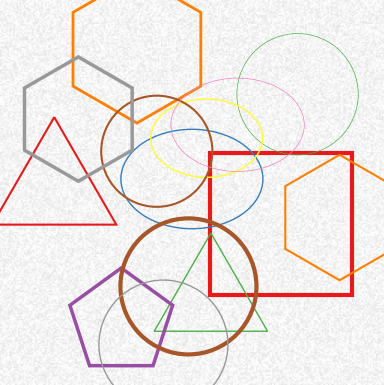[{"shape": "square", "thickness": 3, "radius": 0.92, "center": [0.73, 0.418]}, {"shape": "triangle", "thickness": 1.5, "radius": 0.93, "center": [0.141, 0.51]}, {"shape": "oval", "thickness": 1, "radius": 0.92, "center": [0.498, 0.535]}, {"shape": "triangle", "thickness": 1, "radius": 0.85, "center": [0.548, 0.225]}, {"shape": "circle", "thickness": 0.5, "radius": 0.79, "center": [0.773, 0.755]}, {"shape": "pentagon", "thickness": 2.5, "radius": 0.7, "center": [0.315, 0.164]}, {"shape": "hexagon", "thickness": 1.5, "radius": 0.81, "center": [0.882, 0.435]}, {"shape": "hexagon", "thickness": 2, "radius": 0.96, "center": [0.356, 0.872]}, {"shape": "oval", "thickness": 1, "radius": 0.73, "center": [0.537, 0.641]}, {"shape": "circle", "thickness": 1.5, "radius": 0.72, "center": [0.407, 0.607]}, {"shape": "circle", "thickness": 3, "radius": 0.88, "center": [0.489, 0.256]}, {"shape": "oval", "thickness": 0.5, "radius": 0.87, "center": [0.617, 0.676]}, {"shape": "hexagon", "thickness": 2.5, "radius": 0.81, "center": [0.203, 0.691]}, {"shape": "circle", "thickness": 1, "radius": 0.84, "center": [0.424, 0.105]}]